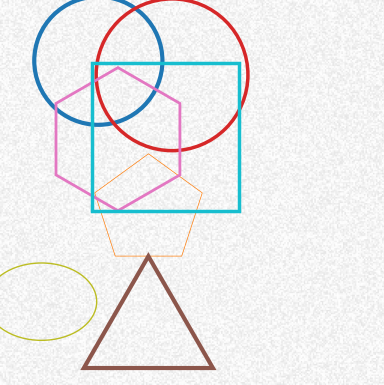[{"shape": "circle", "thickness": 3, "radius": 0.83, "center": [0.255, 0.842]}, {"shape": "pentagon", "thickness": 0.5, "radius": 0.73, "center": [0.386, 0.454]}, {"shape": "circle", "thickness": 2.5, "radius": 0.99, "center": [0.447, 0.806]}, {"shape": "triangle", "thickness": 3, "radius": 0.97, "center": [0.385, 0.141]}, {"shape": "hexagon", "thickness": 2, "radius": 0.93, "center": [0.306, 0.639]}, {"shape": "oval", "thickness": 1, "radius": 0.72, "center": [0.108, 0.216]}, {"shape": "square", "thickness": 2.5, "radius": 0.96, "center": [0.43, 0.644]}]